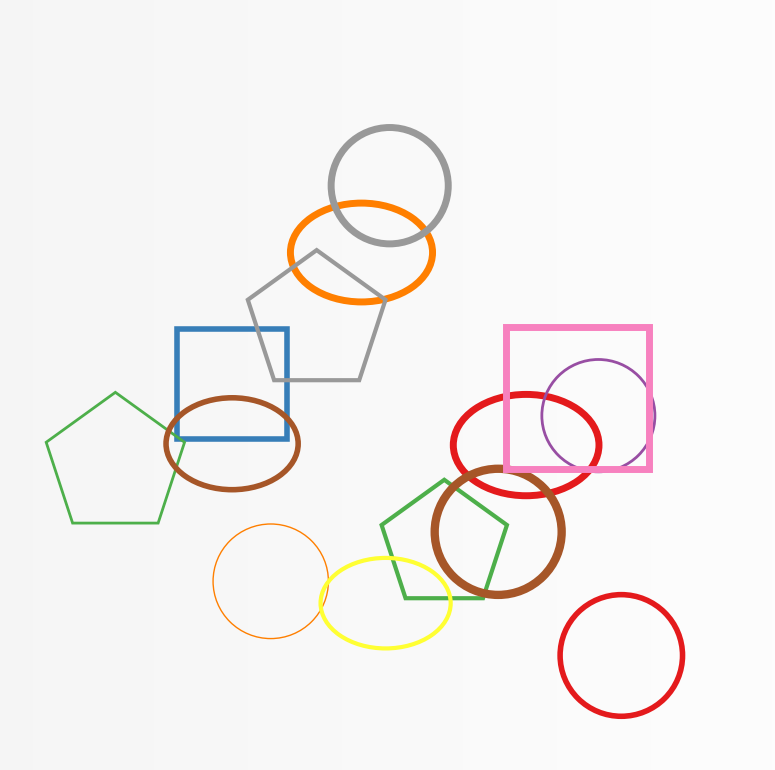[{"shape": "oval", "thickness": 2.5, "radius": 0.47, "center": [0.679, 0.422]}, {"shape": "circle", "thickness": 2, "radius": 0.39, "center": [0.802, 0.149]}, {"shape": "square", "thickness": 2, "radius": 0.36, "center": [0.299, 0.501]}, {"shape": "pentagon", "thickness": 1, "radius": 0.47, "center": [0.149, 0.397]}, {"shape": "pentagon", "thickness": 1.5, "radius": 0.43, "center": [0.573, 0.292]}, {"shape": "circle", "thickness": 1, "radius": 0.36, "center": [0.772, 0.46]}, {"shape": "circle", "thickness": 0.5, "radius": 0.37, "center": [0.349, 0.245]}, {"shape": "oval", "thickness": 2.5, "radius": 0.46, "center": [0.466, 0.672]}, {"shape": "oval", "thickness": 1.5, "radius": 0.42, "center": [0.498, 0.217]}, {"shape": "oval", "thickness": 2, "radius": 0.43, "center": [0.299, 0.424]}, {"shape": "circle", "thickness": 3, "radius": 0.41, "center": [0.643, 0.309]}, {"shape": "square", "thickness": 2.5, "radius": 0.46, "center": [0.745, 0.483]}, {"shape": "circle", "thickness": 2.5, "radius": 0.38, "center": [0.503, 0.759]}, {"shape": "pentagon", "thickness": 1.5, "radius": 0.47, "center": [0.409, 0.582]}]